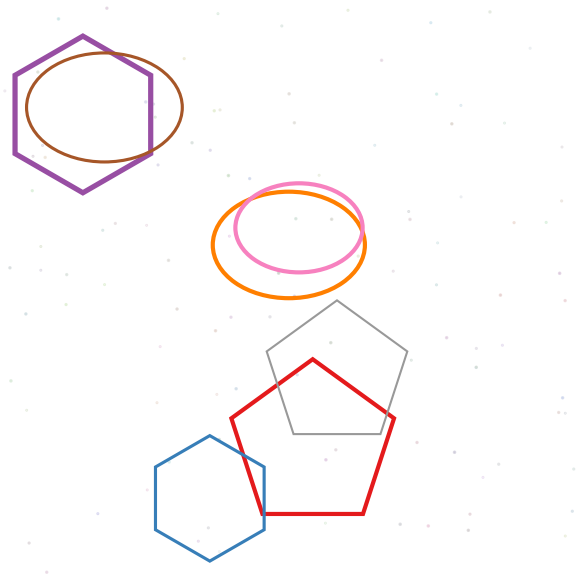[{"shape": "pentagon", "thickness": 2, "radius": 0.74, "center": [0.541, 0.229]}, {"shape": "hexagon", "thickness": 1.5, "radius": 0.54, "center": [0.363, 0.136]}, {"shape": "hexagon", "thickness": 2.5, "radius": 0.68, "center": [0.144, 0.801]}, {"shape": "oval", "thickness": 2, "radius": 0.66, "center": [0.5, 0.575]}, {"shape": "oval", "thickness": 1.5, "radius": 0.67, "center": [0.181, 0.813]}, {"shape": "oval", "thickness": 2, "radius": 0.55, "center": [0.518, 0.605]}, {"shape": "pentagon", "thickness": 1, "radius": 0.64, "center": [0.584, 0.351]}]